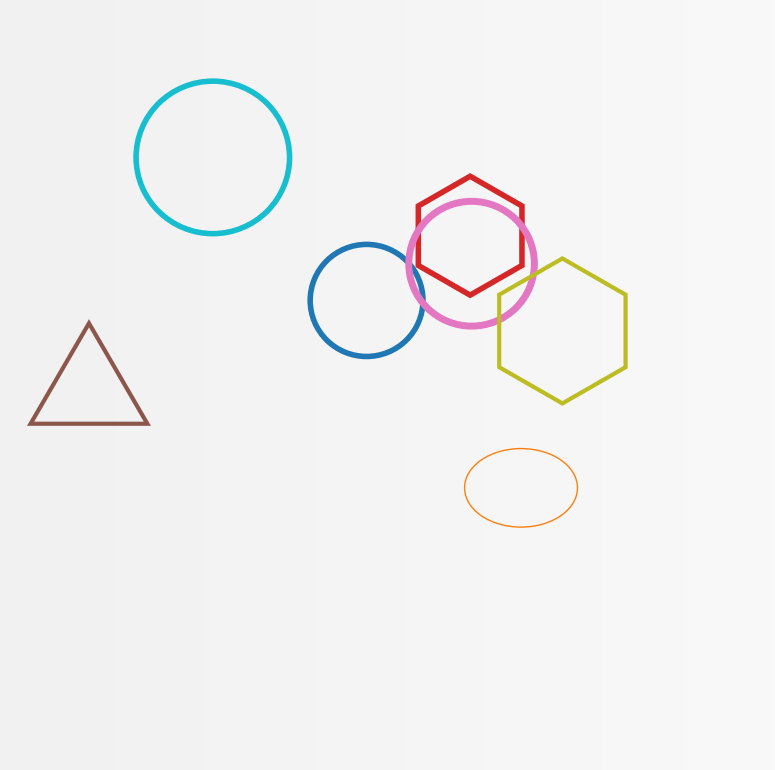[{"shape": "circle", "thickness": 2, "radius": 0.36, "center": [0.473, 0.61]}, {"shape": "oval", "thickness": 0.5, "radius": 0.36, "center": [0.672, 0.366]}, {"shape": "hexagon", "thickness": 2, "radius": 0.39, "center": [0.607, 0.694]}, {"shape": "triangle", "thickness": 1.5, "radius": 0.43, "center": [0.115, 0.493]}, {"shape": "circle", "thickness": 2.5, "radius": 0.41, "center": [0.608, 0.658]}, {"shape": "hexagon", "thickness": 1.5, "radius": 0.47, "center": [0.726, 0.57]}, {"shape": "circle", "thickness": 2, "radius": 0.5, "center": [0.275, 0.796]}]